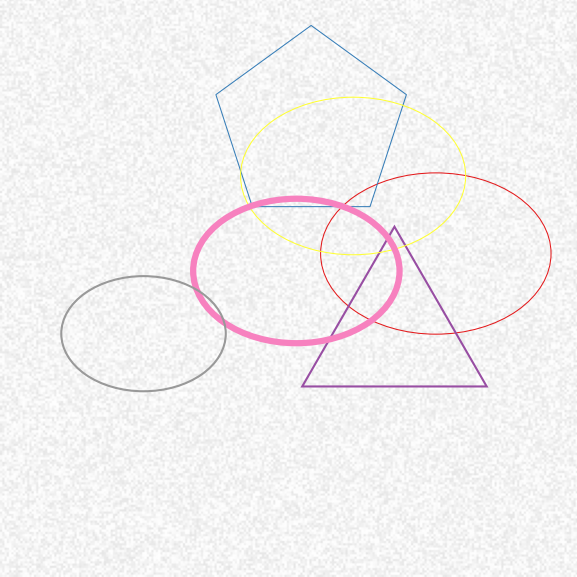[{"shape": "oval", "thickness": 0.5, "radius": 1.0, "center": [0.755, 0.56]}, {"shape": "pentagon", "thickness": 0.5, "radius": 0.87, "center": [0.539, 0.782]}, {"shape": "triangle", "thickness": 1, "radius": 0.92, "center": [0.683, 0.422]}, {"shape": "oval", "thickness": 0.5, "radius": 0.97, "center": [0.611, 0.694]}, {"shape": "oval", "thickness": 3, "radius": 0.89, "center": [0.513, 0.53]}, {"shape": "oval", "thickness": 1, "radius": 0.71, "center": [0.249, 0.421]}]